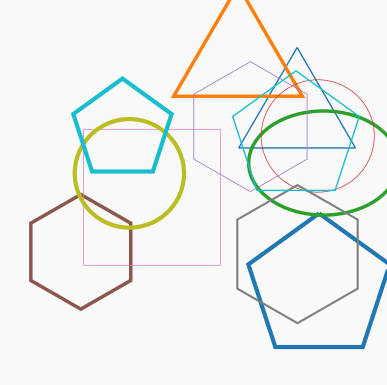[{"shape": "pentagon", "thickness": 3, "radius": 0.96, "center": [0.823, 0.254]}, {"shape": "triangle", "thickness": 1, "radius": 0.87, "center": [0.767, 0.703]}, {"shape": "triangle", "thickness": 2.5, "radius": 0.96, "center": [0.614, 0.846]}, {"shape": "oval", "thickness": 2.5, "radius": 0.97, "center": [0.835, 0.577]}, {"shape": "circle", "thickness": 0.5, "radius": 0.73, "center": [0.82, 0.647]}, {"shape": "hexagon", "thickness": 0.5, "radius": 0.84, "center": [0.646, 0.671]}, {"shape": "hexagon", "thickness": 2.5, "radius": 0.74, "center": [0.208, 0.346]}, {"shape": "square", "thickness": 0.5, "radius": 0.88, "center": [0.39, 0.487]}, {"shape": "hexagon", "thickness": 1.5, "radius": 0.9, "center": [0.768, 0.34]}, {"shape": "circle", "thickness": 3, "radius": 0.71, "center": [0.334, 0.55]}, {"shape": "pentagon", "thickness": 1, "radius": 0.86, "center": [0.764, 0.644]}, {"shape": "pentagon", "thickness": 3, "radius": 0.67, "center": [0.316, 0.663]}]